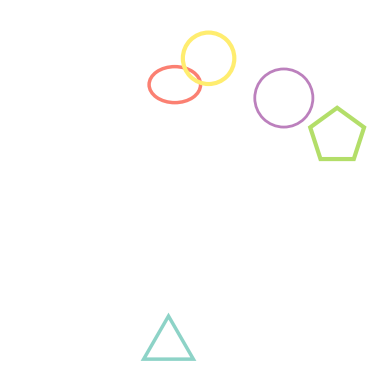[{"shape": "triangle", "thickness": 2.5, "radius": 0.37, "center": [0.438, 0.104]}, {"shape": "oval", "thickness": 2.5, "radius": 0.33, "center": [0.454, 0.78]}, {"shape": "pentagon", "thickness": 3, "radius": 0.37, "center": [0.876, 0.646]}, {"shape": "circle", "thickness": 2, "radius": 0.38, "center": [0.737, 0.745]}, {"shape": "circle", "thickness": 3, "radius": 0.33, "center": [0.542, 0.849]}]